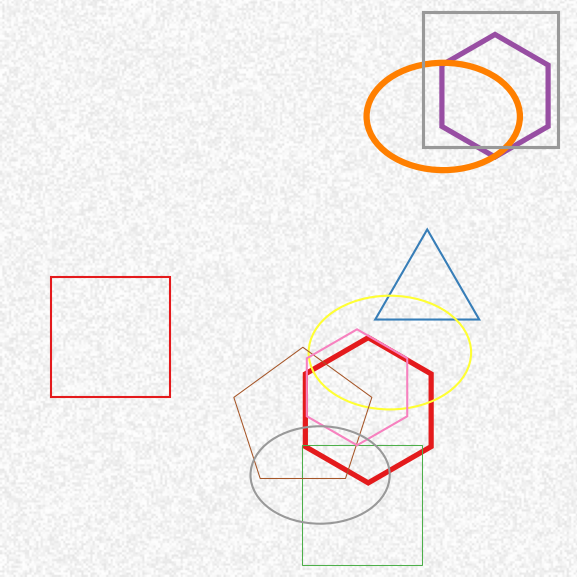[{"shape": "hexagon", "thickness": 2.5, "radius": 0.63, "center": [0.638, 0.289]}, {"shape": "square", "thickness": 1, "radius": 0.52, "center": [0.192, 0.416]}, {"shape": "triangle", "thickness": 1, "radius": 0.52, "center": [0.74, 0.498]}, {"shape": "square", "thickness": 0.5, "radius": 0.52, "center": [0.626, 0.125]}, {"shape": "hexagon", "thickness": 2.5, "radius": 0.53, "center": [0.857, 0.833]}, {"shape": "oval", "thickness": 3, "radius": 0.66, "center": [0.768, 0.797]}, {"shape": "oval", "thickness": 1, "radius": 0.7, "center": [0.675, 0.389]}, {"shape": "pentagon", "thickness": 0.5, "radius": 0.63, "center": [0.524, 0.272]}, {"shape": "hexagon", "thickness": 1, "radius": 0.5, "center": [0.618, 0.328]}, {"shape": "square", "thickness": 1.5, "radius": 0.58, "center": [0.85, 0.861]}, {"shape": "oval", "thickness": 1, "radius": 0.6, "center": [0.554, 0.177]}]